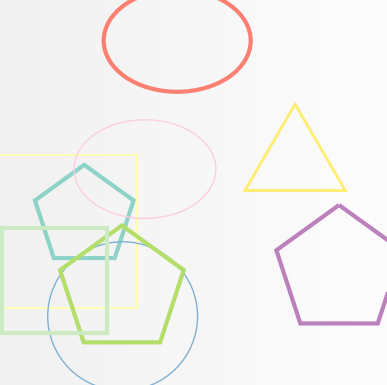[{"shape": "pentagon", "thickness": 3, "radius": 0.67, "center": [0.217, 0.438]}, {"shape": "square", "thickness": 1.5, "radius": 1.0, "center": [0.154, 0.399]}, {"shape": "oval", "thickness": 3, "radius": 0.95, "center": [0.457, 0.894]}, {"shape": "circle", "thickness": 1, "radius": 0.97, "center": [0.316, 0.179]}, {"shape": "pentagon", "thickness": 3, "radius": 0.84, "center": [0.315, 0.247]}, {"shape": "oval", "thickness": 1, "radius": 0.91, "center": [0.374, 0.561]}, {"shape": "pentagon", "thickness": 3, "radius": 0.85, "center": [0.875, 0.297]}, {"shape": "square", "thickness": 3, "radius": 0.68, "center": [0.141, 0.271]}, {"shape": "triangle", "thickness": 2, "radius": 0.75, "center": [0.762, 0.58]}]